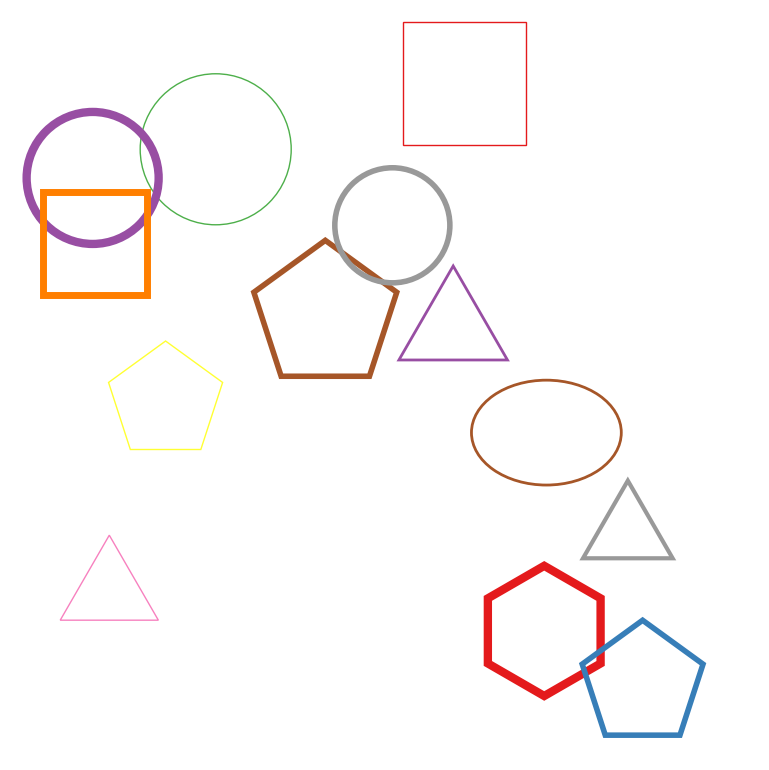[{"shape": "hexagon", "thickness": 3, "radius": 0.42, "center": [0.707, 0.181]}, {"shape": "square", "thickness": 0.5, "radius": 0.4, "center": [0.603, 0.891]}, {"shape": "pentagon", "thickness": 2, "radius": 0.41, "center": [0.835, 0.112]}, {"shape": "circle", "thickness": 0.5, "radius": 0.49, "center": [0.28, 0.806]}, {"shape": "triangle", "thickness": 1, "radius": 0.41, "center": [0.589, 0.573]}, {"shape": "circle", "thickness": 3, "radius": 0.43, "center": [0.12, 0.769]}, {"shape": "square", "thickness": 2.5, "radius": 0.34, "center": [0.124, 0.684]}, {"shape": "pentagon", "thickness": 0.5, "radius": 0.39, "center": [0.215, 0.479]}, {"shape": "pentagon", "thickness": 2, "radius": 0.49, "center": [0.422, 0.59]}, {"shape": "oval", "thickness": 1, "radius": 0.49, "center": [0.71, 0.438]}, {"shape": "triangle", "thickness": 0.5, "radius": 0.37, "center": [0.142, 0.231]}, {"shape": "triangle", "thickness": 1.5, "radius": 0.34, "center": [0.815, 0.309]}, {"shape": "circle", "thickness": 2, "radius": 0.37, "center": [0.51, 0.707]}]